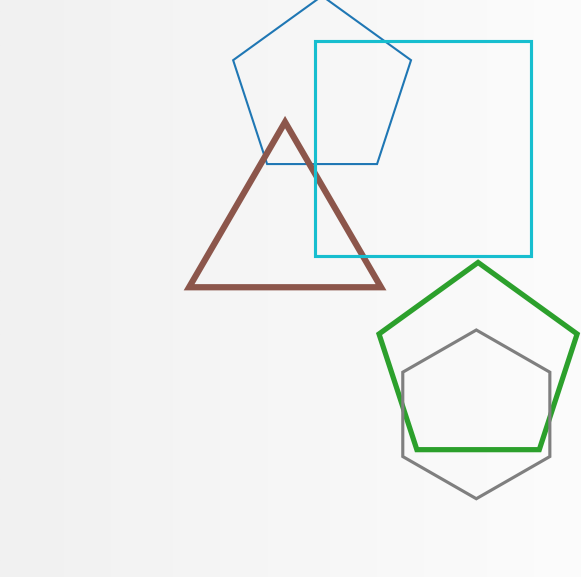[{"shape": "pentagon", "thickness": 1, "radius": 0.8, "center": [0.554, 0.845]}, {"shape": "pentagon", "thickness": 2.5, "radius": 0.9, "center": [0.822, 0.365]}, {"shape": "triangle", "thickness": 3, "radius": 0.95, "center": [0.49, 0.597]}, {"shape": "hexagon", "thickness": 1.5, "radius": 0.73, "center": [0.819, 0.282]}, {"shape": "square", "thickness": 1.5, "radius": 0.93, "center": [0.728, 0.743]}]